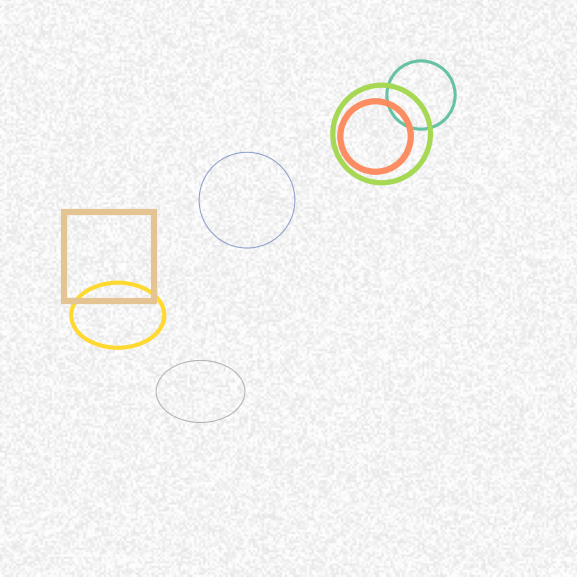[{"shape": "circle", "thickness": 1.5, "radius": 0.3, "center": [0.729, 0.835]}, {"shape": "circle", "thickness": 3, "radius": 0.31, "center": [0.65, 0.763]}, {"shape": "circle", "thickness": 0.5, "radius": 0.41, "center": [0.428, 0.653]}, {"shape": "circle", "thickness": 2.5, "radius": 0.42, "center": [0.661, 0.767]}, {"shape": "oval", "thickness": 2, "radius": 0.4, "center": [0.204, 0.453]}, {"shape": "square", "thickness": 3, "radius": 0.39, "center": [0.189, 0.555]}, {"shape": "oval", "thickness": 0.5, "radius": 0.38, "center": [0.347, 0.321]}]